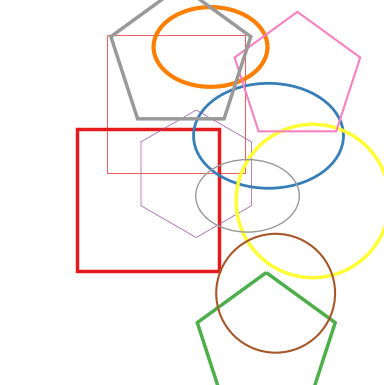[{"shape": "square", "thickness": 2.5, "radius": 0.92, "center": [0.385, 0.481]}, {"shape": "square", "thickness": 0.5, "radius": 0.9, "center": [0.456, 0.729]}, {"shape": "oval", "thickness": 2, "radius": 0.97, "center": [0.697, 0.647]}, {"shape": "pentagon", "thickness": 2.5, "radius": 0.94, "center": [0.692, 0.104]}, {"shape": "hexagon", "thickness": 0.5, "radius": 0.83, "center": [0.51, 0.549]}, {"shape": "oval", "thickness": 3, "radius": 0.74, "center": [0.547, 0.878]}, {"shape": "circle", "thickness": 2.5, "radius": 1.0, "center": [0.812, 0.478]}, {"shape": "circle", "thickness": 1.5, "radius": 0.77, "center": [0.716, 0.238]}, {"shape": "pentagon", "thickness": 1.5, "radius": 0.86, "center": [0.772, 0.798]}, {"shape": "pentagon", "thickness": 2.5, "radius": 0.96, "center": [0.47, 0.846]}, {"shape": "oval", "thickness": 1, "radius": 0.67, "center": [0.643, 0.491]}]